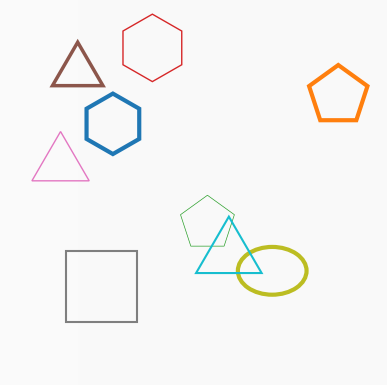[{"shape": "hexagon", "thickness": 3, "radius": 0.39, "center": [0.291, 0.678]}, {"shape": "pentagon", "thickness": 3, "radius": 0.4, "center": [0.873, 0.752]}, {"shape": "pentagon", "thickness": 0.5, "radius": 0.37, "center": [0.535, 0.42]}, {"shape": "hexagon", "thickness": 1, "radius": 0.44, "center": [0.393, 0.876]}, {"shape": "triangle", "thickness": 2.5, "radius": 0.38, "center": [0.201, 0.815]}, {"shape": "triangle", "thickness": 1, "radius": 0.43, "center": [0.156, 0.573]}, {"shape": "square", "thickness": 1.5, "radius": 0.46, "center": [0.262, 0.255]}, {"shape": "oval", "thickness": 3, "radius": 0.44, "center": [0.702, 0.297]}, {"shape": "triangle", "thickness": 1.5, "radius": 0.49, "center": [0.591, 0.34]}]